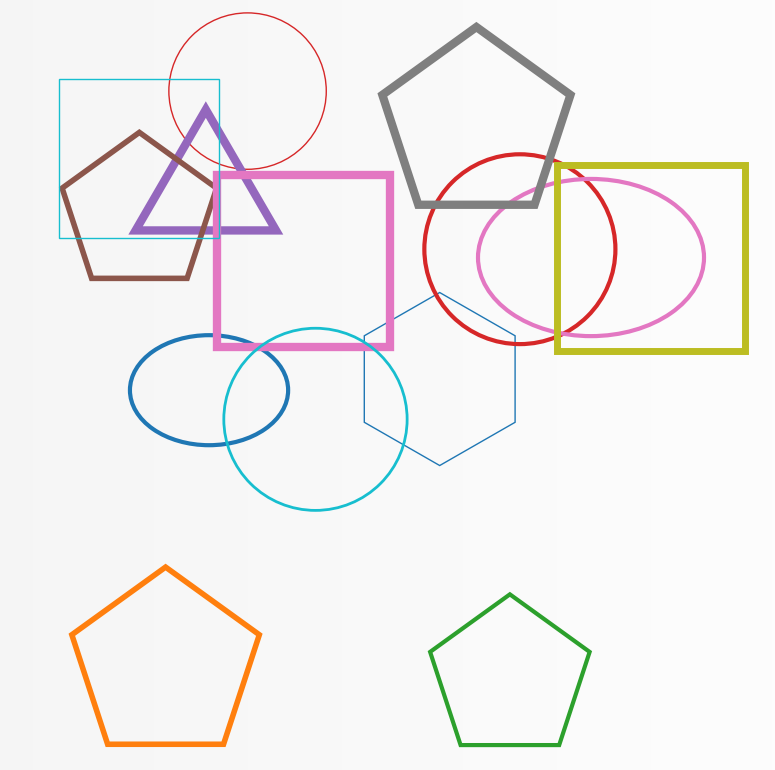[{"shape": "hexagon", "thickness": 0.5, "radius": 0.56, "center": [0.567, 0.508]}, {"shape": "oval", "thickness": 1.5, "radius": 0.51, "center": [0.27, 0.493]}, {"shape": "pentagon", "thickness": 2, "radius": 0.64, "center": [0.214, 0.136]}, {"shape": "pentagon", "thickness": 1.5, "radius": 0.54, "center": [0.658, 0.12]}, {"shape": "circle", "thickness": 0.5, "radius": 0.51, "center": [0.319, 0.882]}, {"shape": "circle", "thickness": 1.5, "radius": 0.62, "center": [0.671, 0.676]}, {"shape": "triangle", "thickness": 3, "radius": 0.52, "center": [0.266, 0.753]}, {"shape": "pentagon", "thickness": 2, "radius": 0.52, "center": [0.18, 0.723]}, {"shape": "oval", "thickness": 1.5, "radius": 0.73, "center": [0.763, 0.666]}, {"shape": "square", "thickness": 3, "radius": 0.56, "center": [0.392, 0.661]}, {"shape": "pentagon", "thickness": 3, "radius": 0.64, "center": [0.615, 0.837]}, {"shape": "square", "thickness": 2.5, "radius": 0.6, "center": [0.84, 0.665]}, {"shape": "square", "thickness": 0.5, "radius": 0.52, "center": [0.18, 0.795]}, {"shape": "circle", "thickness": 1, "radius": 0.59, "center": [0.407, 0.455]}]